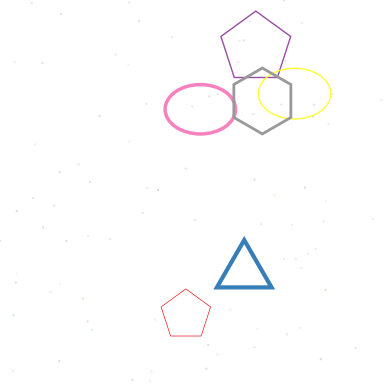[{"shape": "pentagon", "thickness": 0.5, "radius": 0.34, "center": [0.483, 0.182]}, {"shape": "triangle", "thickness": 3, "radius": 0.41, "center": [0.634, 0.295]}, {"shape": "pentagon", "thickness": 1, "radius": 0.48, "center": [0.664, 0.876]}, {"shape": "oval", "thickness": 1, "radius": 0.47, "center": [0.765, 0.757]}, {"shape": "oval", "thickness": 2.5, "radius": 0.46, "center": [0.52, 0.716]}, {"shape": "hexagon", "thickness": 2, "radius": 0.43, "center": [0.681, 0.738]}]